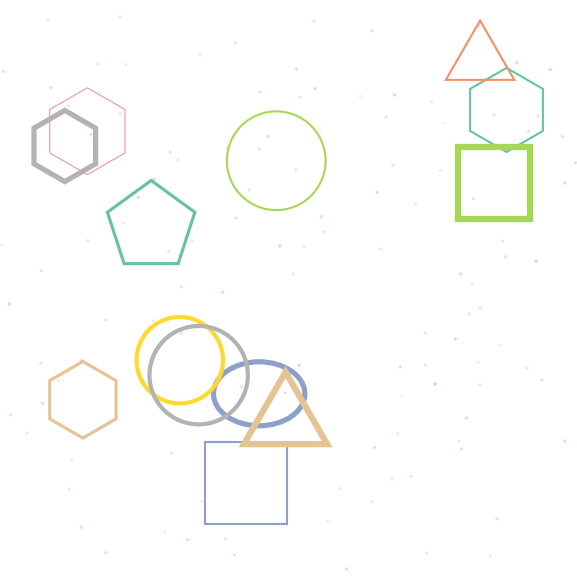[{"shape": "hexagon", "thickness": 1, "radius": 0.36, "center": [0.877, 0.809]}, {"shape": "pentagon", "thickness": 1.5, "radius": 0.4, "center": [0.262, 0.607]}, {"shape": "triangle", "thickness": 1, "radius": 0.34, "center": [0.831, 0.895]}, {"shape": "square", "thickness": 1, "radius": 0.36, "center": [0.426, 0.163]}, {"shape": "oval", "thickness": 2.5, "radius": 0.4, "center": [0.449, 0.317]}, {"shape": "hexagon", "thickness": 0.5, "radius": 0.38, "center": [0.151, 0.772]}, {"shape": "circle", "thickness": 1, "radius": 0.43, "center": [0.478, 0.721]}, {"shape": "square", "thickness": 3, "radius": 0.31, "center": [0.856, 0.682]}, {"shape": "circle", "thickness": 2, "radius": 0.37, "center": [0.311, 0.375]}, {"shape": "hexagon", "thickness": 1.5, "radius": 0.33, "center": [0.144, 0.307]}, {"shape": "triangle", "thickness": 3, "radius": 0.42, "center": [0.494, 0.272]}, {"shape": "circle", "thickness": 2, "radius": 0.43, "center": [0.344, 0.349]}, {"shape": "hexagon", "thickness": 2.5, "radius": 0.31, "center": [0.112, 0.746]}]